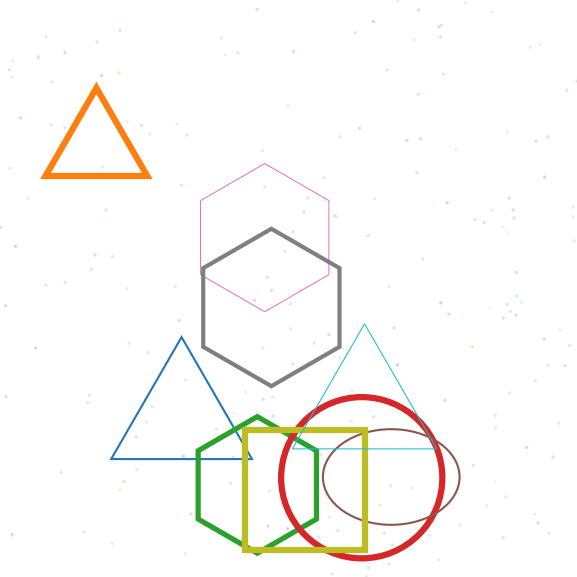[{"shape": "triangle", "thickness": 1, "radius": 0.7, "center": [0.314, 0.275]}, {"shape": "triangle", "thickness": 3, "radius": 0.51, "center": [0.167, 0.745]}, {"shape": "hexagon", "thickness": 2.5, "radius": 0.59, "center": [0.446, 0.159]}, {"shape": "circle", "thickness": 3, "radius": 0.7, "center": [0.626, 0.172]}, {"shape": "oval", "thickness": 1, "radius": 0.59, "center": [0.677, 0.173]}, {"shape": "hexagon", "thickness": 0.5, "radius": 0.64, "center": [0.458, 0.588]}, {"shape": "hexagon", "thickness": 2, "radius": 0.68, "center": [0.47, 0.467]}, {"shape": "square", "thickness": 3, "radius": 0.52, "center": [0.528, 0.15]}, {"shape": "triangle", "thickness": 0.5, "radius": 0.72, "center": [0.631, 0.294]}]